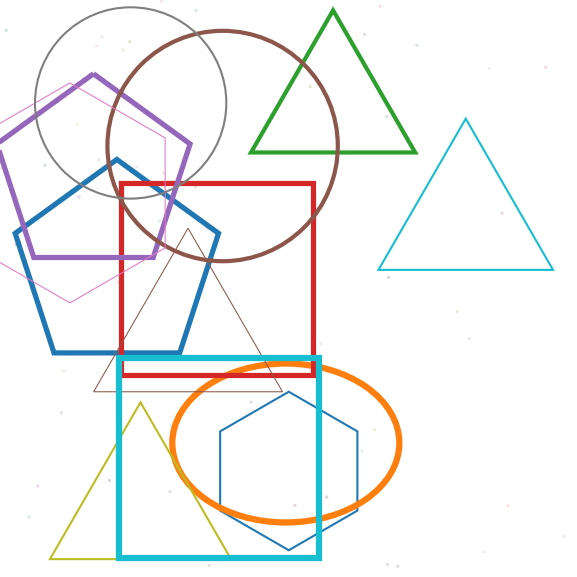[{"shape": "hexagon", "thickness": 1, "radius": 0.69, "center": [0.5, 0.184]}, {"shape": "pentagon", "thickness": 2.5, "radius": 0.93, "center": [0.202, 0.538]}, {"shape": "oval", "thickness": 3, "radius": 0.98, "center": [0.495, 0.232]}, {"shape": "triangle", "thickness": 2, "radius": 0.82, "center": [0.577, 0.817]}, {"shape": "square", "thickness": 2.5, "radius": 0.83, "center": [0.376, 0.516]}, {"shape": "pentagon", "thickness": 2.5, "radius": 0.88, "center": [0.162, 0.696]}, {"shape": "circle", "thickness": 2, "radius": 1.0, "center": [0.385, 0.746]}, {"shape": "triangle", "thickness": 0.5, "radius": 0.94, "center": [0.326, 0.415]}, {"shape": "hexagon", "thickness": 0.5, "radius": 0.95, "center": [0.121, 0.665]}, {"shape": "circle", "thickness": 1, "radius": 0.83, "center": [0.226, 0.821]}, {"shape": "triangle", "thickness": 1, "radius": 0.91, "center": [0.243, 0.121]}, {"shape": "square", "thickness": 3, "radius": 0.86, "center": [0.38, 0.206]}, {"shape": "triangle", "thickness": 1, "radius": 0.87, "center": [0.806, 0.619]}]